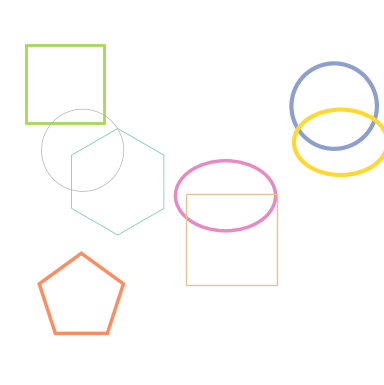[{"shape": "hexagon", "thickness": 0.5, "radius": 0.69, "center": [0.306, 0.528]}, {"shape": "pentagon", "thickness": 2.5, "radius": 0.57, "center": [0.211, 0.227]}, {"shape": "circle", "thickness": 3, "radius": 0.56, "center": [0.868, 0.724]}, {"shape": "oval", "thickness": 2.5, "radius": 0.65, "center": [0.586, 0.491]}, {"shape": "square", "thickness": 2, "radius": 0.51, "center": [0.168, 0.782]}, {"shape": "oval", "thickness": 3, "radius": 0.61, "center": [0.885, 0.63]}, {"shape": "square", "thickness": 1, "radius": 0.59, "center": [0.601, 0.378]}, {"shape": "circle", "thickness": 0.5, "radius": 0.53, "center": [0.215, 0.61]}]